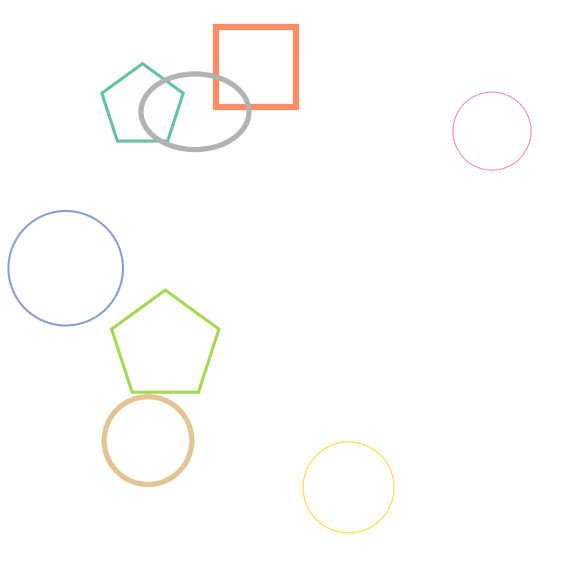[{"shape": "pentagon", "thickness": 1.5, "radius": 0.37, "center": [0.247, 0.815]}, {"shape": "square", "thickness": 3, "radius": 0.35, "center": [0.443, 0.883]}, {"shape": "circle", "thickness": 1, "radius": 0.5, "center": [0.114, 0.535]}, {"shape": "circle", "thickness": 0.5, "radius": 0.34, "center": [0.852, 0.772]}, {"shape": "pentagon", "thickness": 1.5, "radius": 0.49, "center": [0.286, 0.399]}, {"shape": "circle", "thickness": 0.5, "radius": 0.39, "center": [0.604, 0.155]}, {"shape": "circle", "thickness": 2.5, "radius": 0.38, "center": [0.256, 0.236]}, {"shape": "oval", "thickness": 2.5, "radius": 0.47, "center": [0.338, 0.806]}]